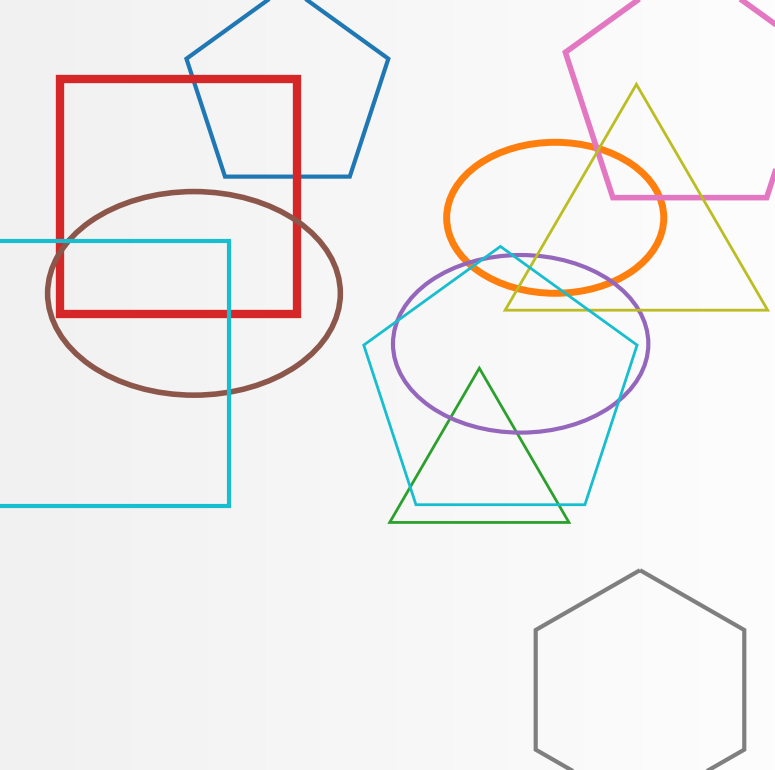[{"shape": "pentagon", "thickness": 1.5, "radius": 0.68, "center": [0.371, 0.881]}, {"shape": "oval", "thickness": 2.5, "radius": 0.7, "center": [0.716, 0.717]}, {"shape": "triangle", "thickness": 1, "radius": 0.67, "center": [0.618, 0.388]}, {"shape": "square", "thickness": 3, "radius": 0.76, "center": [0.23, 0.745]}, {"shape": "oval", "thickness": 1.5, "radius": 0.82, "center": [0.672, 0.553]}, {"shape": "oval", "thickness": 2, "radius": 0.94, "center": [0.25, 0.619]}, {"shape": "pentagon", "thickness": 2, "radius": 0.84, "center": [0.89, 0.88]}, {"shape": "hexagon", "thickness": 1.5, "radius": 0.78, "center": [0.826, 0.104]}, {"shape": "triangle", "thickness": 1, "radius": 0.98, "center": [0.821, 0.695]}, {"shape": "square", "thickness": 1.5, "radius": 0.86, "center": [0.122, 0.515]}, {"shape": "pentagon", "thickness": 1, "radius": 0.93, "center": [0.646, 0.495]}]